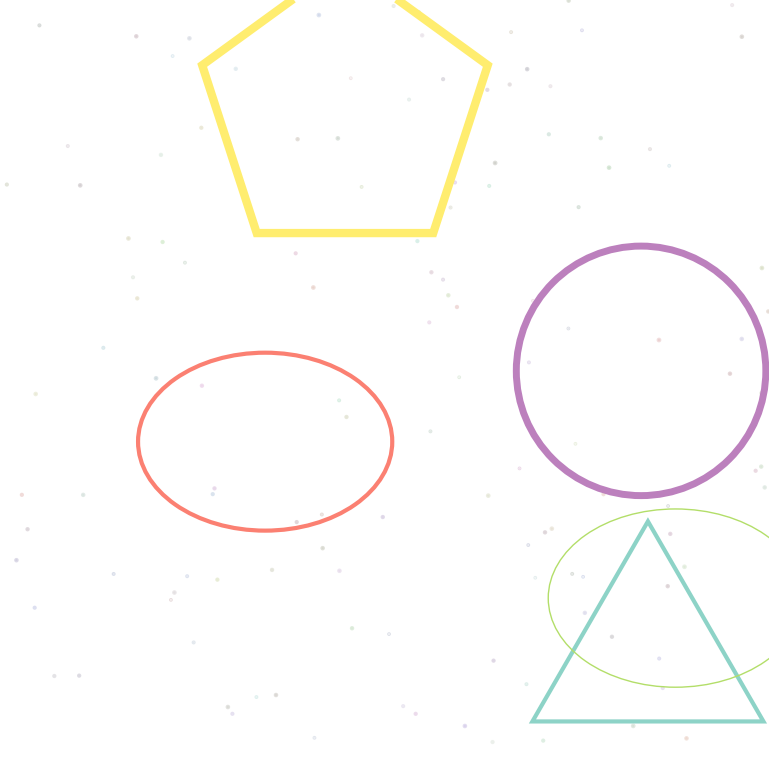[{"shape": "triangle", "thickness": 1.5, "radius": 0.87, "center": [0.841, 0.15]}, {"shape": "oval", "thickness": 1.5, "radius": 0.83, "center": [0.344, 0.426]}, {"shape": "oval", "thickness": 0.5, "radius": 0.83, "center": [0.877, 0.223]}, {"shape": "circle", "thickness": 2.5, "radius": 0.81, "center": [0.833, 0.518]}, {"shape": "pentagon", "thickness": 3, "radius": 0.97, "center": [0.448, 0.855]}]